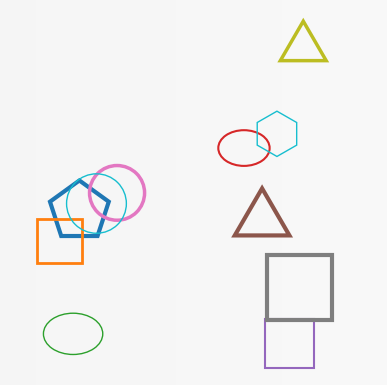[{"shape": "pentagon", "thickness": 3, "radius": 0.4, "center": [0.205, 0.451]}, {"shape": "square", "thickness": 2, "radius": 0.29, "center": [0.154, 0.375]}, {"shape": "oval", "thickness": 1, "radius": 0.38, "center": [0.189, 0.133]}, {"shape": "oval", "thickness": 1.5, "radius": 0.33, "center": [0.63, 0.615]}, {"shape": "square", "thickness": 1.5, "radius": 0.32, "center": [0.747, 0.109]}, {"shape": "triangle", "thickness": 3, "radius": 0.41, "center": [0.676, 0.429]}, {"shape": "circle", "thickness": 2.5, "radius": 0.36, "center": [0.302, 0.499]}, {"shape": "square", "thickness": 3, "radius": 0.42, "center": [0.772, 0.254]}, {"shape": "triangle", "thickness": 2.5, "radius": 0.34, "center": [0.783, 0.877]}, {"shape": "circle", "thickness": 1, "radius": 0.39, "center": [0.249, 0.471]}, {"shape": "hexagon", "thickness": 1, "radius": 0.29, "center": [0.715, 0.652]}]